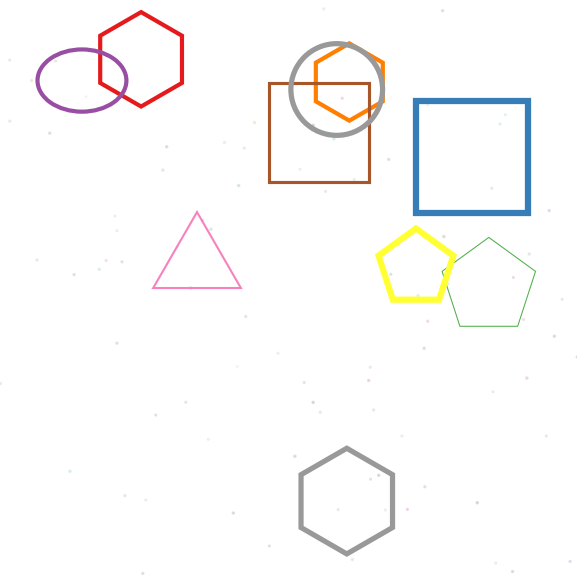[{"shape": "hexagon", "thickness": 2, "radius": 0.41, "center": [0.244, 0.896]}, {"shape": "square", "thickness": 3, "radius": 0.49, "center": [0.818, 0.728]}, {"shape": "pentagon", "thickness": 0.5, "radius": 0.43, "center": [0.846, 0.503]}, {"shape": "oval", "thickness": 2, "radius": 0.38, "center": [0.142, 0.86]}, {"shape": "hexagon", "thickness": 2, "radius": 0.33, "center": [0.605, 0.857]}, {"shape": "pentagon", "thickness": 3, "radius": 0.34, "center": [0.72, 0.535]}, {"shape": "square", "thickness": 1.5, "radius": 0.43, "center": [0.552, 0.77]}, {"shape": "triangle", "thickness": 1, "radius": 0.44, "center": [0.341, 0.544]}, {"shape": "hexagon", "thickness": 2.5, "radius": 0.46, "center": [0.6, 0.131]}, {"shape": "circle", "thickness": 2.5, "radius": 0.4, "center": [0.583, 0.844]}]